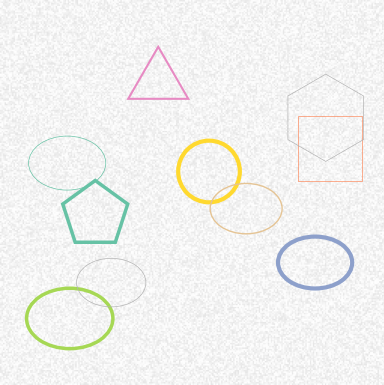[{"shape": "pentagon", "thickness": 2.5, "radius": 0.44, "center": [0.247, 0.443]}, {"shape": "oval", "thickness": 0.5, "radius": 0.5, "center": [0.175, 0.576]}, {"shape": "square", "thickness": 0.5, "radius": 0.42, "center": [0.857, 0.614]}, {"shape": "oval", "thickness": 3, "radius": 0.48, "center": [0.818, 0.318]}, {"shape": "triangle", "thickness": 1.5, "radius": 0.45, "center": [0.411, 0.788]}, {"shape": "oval", "thickness": 2.5, "radius": 0.56, "center": [0.181, 0.173]}, {"shape": "circle", "thickness": 3, "radius": 0.4, "center": [0.543, 0.555]}, {"shape": "oval", "thickness": 1, "radius": 0.47, "center": [0.639, 0.458]}, {"shape": "oval", "thickness": 0.5, "radius": 0.45, "center": [0.289, 0.266]}, {"shape": "hexagon", "thickness": 0.5, "radius": 0.57, "center": [0.846, 0.694]}]